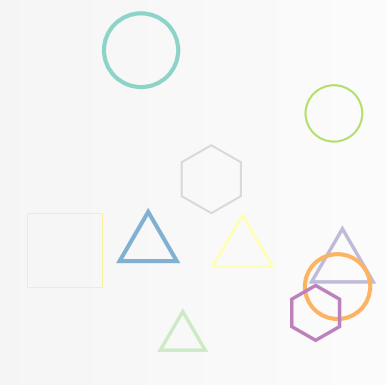[{"shape": "circle", "thickness": 3, "radius": 0.48, "center": [0.364, 0.87]}, {"shape": "triangle", "thickness": 2, "radius": 0.45, "center": [0.626, 0.352]}, {"shape": "triangle", "thickness": 2.5, "radius": 0.46, "center": [0.884, 0.314]}, {"shape": "triangle", "thickness": 3, "radius": 0.43, "center": [0.382, 0.364]}, {"shape": "circle", "thickness": 3, "radius": 0.42, "center": [0.871, 0.256]}, {"shape": "circle", "thickness": 1.5, "radius": 0.37, "center": [0.862, 0.705]}, {"shape": "hexagon", "thickness": 1.5, "radius": 0.44, "center": [0.545, 0.535]}, {"shape": "hexagon", "thickness": 2.5, "radius": 0.36, "center": [0.815, 0.187]}, {"shape": "triangle", "thickness": 2.5, "radius": 0.33, "center": [0.472, 0.124]}, {"shape": "square", "thickness": 0.5, "radius": 0.48, "center": [0.165, 0.351]}]